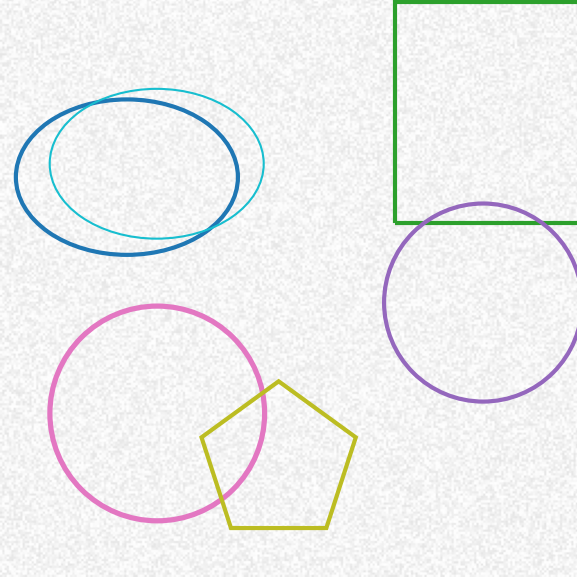[{"shape": "oval", "thickness": 2, "radius": 0.96, "center": [0.22, 0.692]}, {"shape": "square", "thickness": 2, "radius": 0.96, "center": [0.876, 0.805]}, {"shape": "circle", "thickness": 2, "radius": 0.86, "center": [0.837, 0.475]}, {"shape": "circle", "thickness": 2.5, "radius": 0.93, "center": [0.272, 0.283]}, {"shape": "pentagon", "thickness": 2, "radius": 0.7, "center": [0.483, 0.198]}, {"shape": "oval", "thickness": 1, "radius": 0.93, "center": [0.271, 0.716]}]